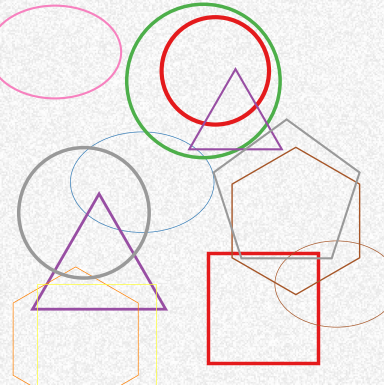[{"shape": "square", "thickness": 2.5, "radius": 0.71, "center": [0.684, 0.2]}, {"shape": "circle", "thickness": 3, "radius": 0.7, "center": [0.559, 0.816]}, {"shape": "oval", "thickness": 0.5, "radius": 0.93, "center": [0.369, 0.527]}, {"shape": "circle", "thickness": 2.5, "radius": 1.0, "center": [0.528, 0.79]}, {"shape": "triangle", "thickness": 2, "radius": 1.0, "center": [0.257, 0.297]}, {"shape": "triangle", "thickness": 1.5, "radius": 0.69, "center": [0.612, 0.682]}, {"shape": "hexagon", "thickness": 0.5, "radius": 0.94, "center": [0.197, 0.119]}, {"shape": "square", "thickness": 0.5, "radius": 0.77, "center": [0.251, 0.11]}, {"shape": "oval", "thickness": 0.5, "radius": 0.8, "center": [0.874, 0.262]}, {"shape": "hexagon", "thickness": 1, "radius": 0.96, "center": [0.768, 0.426]}, {"shape": "oval", "thickness": 1.5, "radius": 0.86, "center": [0.143, 0.865]}, {"shape": "pentagon", "thickness": 1.5, "radius": 1.0, "center": [0.744, 0.49]}, {"shape": "circle", "thickness": 2.5, "radius": 0.85, "center": [0.218, 0.447]}]